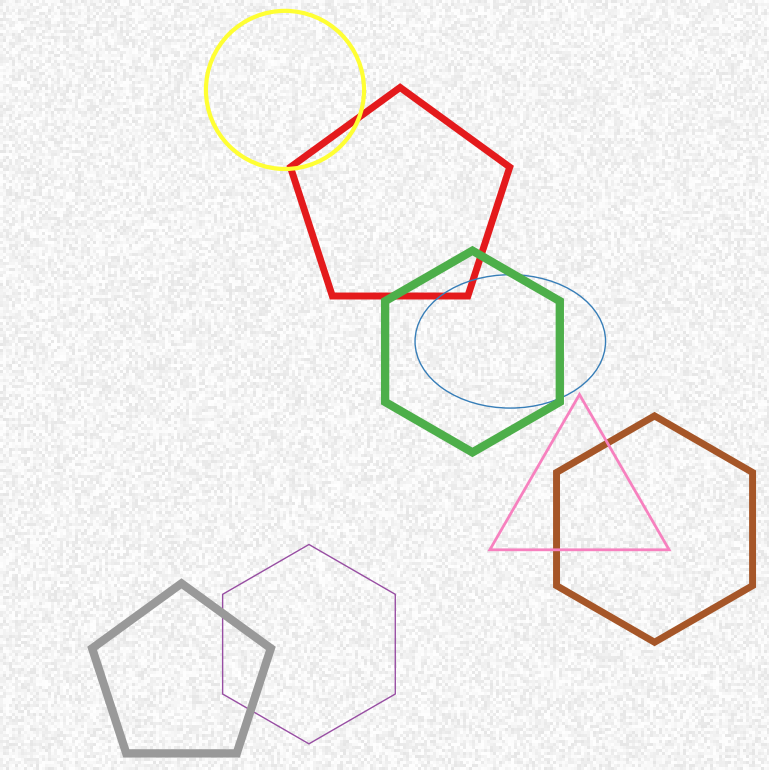[{"shape": "pentagon", "thickness": 2.5, "radius": 0.75, "center": [0.52, 0.737]}, {"shape": "oval", "thickness": 0.5, "radius": 0.62, "center": [0.663, 0.557]}, {"shape": "hexagon", "thickness": 3, "radius": 0.65, "center": [0.614, 0.543]}, {"shape": "hexagon", "thickness": 0.5, "radius": 0.65, "center": [0.401, 0.163]}, {"shape": "circle", "thickness": 1.5, "radius": 0.51, "center": [0.37, 0.883]}, {"shape": "hexagon", "thickness": 2.5, "radius": 0.73, "center": [0.85, 0.313]}, {"shape": "triangle", "thickness": 1, "radius": 0.67, "center": [0.753, 0.353]}, {"shape": "pentagon", "thickness": 3, "radius": 0.61, "center": [0.236, 0.12]}]